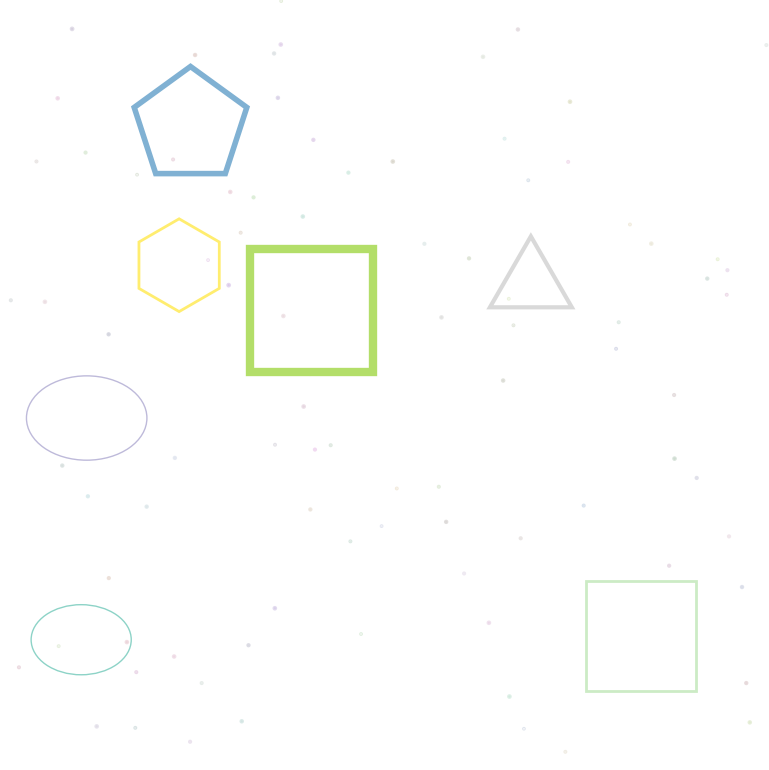[{"shape": "oval", "thickness": 0.5, "radius": 0.33, "center": [0.105, 0.169]}, {"shape": "oval", "thickness": 0.5, "radius": 0.39, "center": [0.113, 0.457]}, {"shape": "pentagon", "thickness": 2, "radius": 0.38, "center": [0.247, 0.837]}, {"shape": "square", "thickness": 3, "radius": 0.4, "center": [0.404, 0.596]}, {"shape": "triangle", "thickness": 1.5, "radius": 0.31, "center": [0.689, 0.632]}, {"shape": "square", "thickness": 1, "radius": 0.35, "center": [0.832, 0.174]}, {"shape": "hexagon", "thickness": 1, "radius": 0.3, "center": [0.233, 0.656]}]